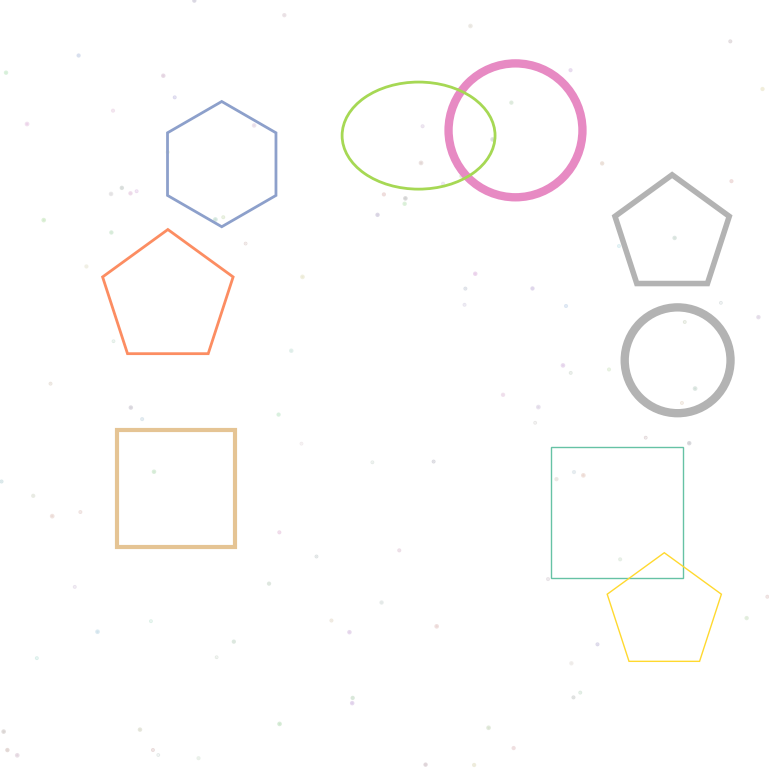[{"shape": "square", "thickness": 0.5, "radius": 0.43, "center": [0.801, 0.334]}, {"shape": "pentagon", "thickness": 1, "radius": 0.45, "center": [0.218, 0.613]}, {"shape": "hexagon", "thickness": 1, "radius": 0.41, "center": [0.288, 0.787]}, {"shape": "circle", "thickness": 3, "radius": 0.43, "center": [0.669, 0.831]}, {"shape": "oval", "thickness": 1, "radius": 0.5, "center": [0.544, 0.824]}, {"shape": "pentagon", "thickness": 0.5, "radius": 0.39, "center": [0.863, 0.204]}, {"shape": "square", "thickness": 1.5, "radius": 0.38, "center": [0.228, 0.366]}, {"shape": "pentagon", "thickness": 2, "radius": 0.39, "center": [0.873, 0.695]}, {"shape": "circle", "thickness": 3, "radius": 0.34, "center": [0.88, 0.532]}]